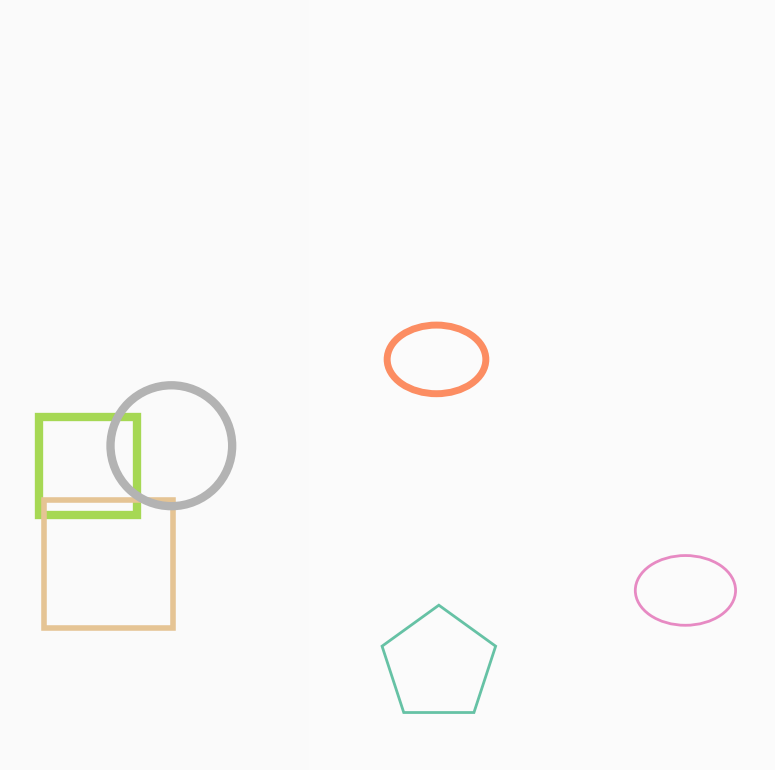[{"shape": "pentagon", "thickness": 1, "radius": 0.39, "center": [0.566, 0.137]}, {"shape": "oval", "thickness": 2.5, "radius": 0.32, "center": [0.563, 0.533]}, {"shape": "oval", "thickness": 1, "radius": 0.32, "center": [0.884, 0.233]}, {"shape": "square", "thickness": 3, "radius": 0.32, "center": [0.113, 0.395]}, {"shape": "square", "thickness": 2, "radius": 0.42, "center": [0.14, 0.268]}, {"shape": "circle", "thickness": 3, "radius": 0.39, "center": [0.221, 0.421]}]